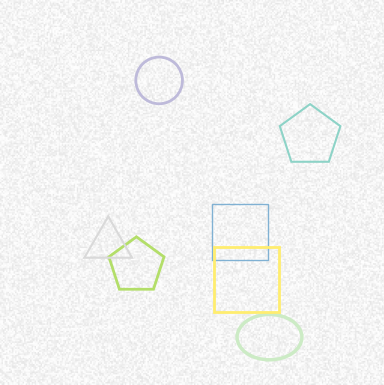[{"shape": "pentagon", "thickness": 1.5, "radius": 0.41, "center": [0.805, 0.647]}, {"shape": "circle", "thickness": 2, "radius": 0.3, "center": [0.413, 0.791]}, {"shape": "square", "thickness": 1, "radius": 0.36, "center": [0.623, 0.398]}, {"shape": "pentagon", "thickness": 2, "radius": 0.38, "center": [0.354, 0.31]}, {"shape": "triangle", "thickness": 1.5, "radius": 0.36, "center": [0.281, 0.366]}, {"shape": "oval", "thickness": 2.5, "radius": 0.42, "center": [0.7, 0.124]}, {"shape": "square", "thickness": 2, "radius": 0.43, "center": [0.64, 0.275]}]